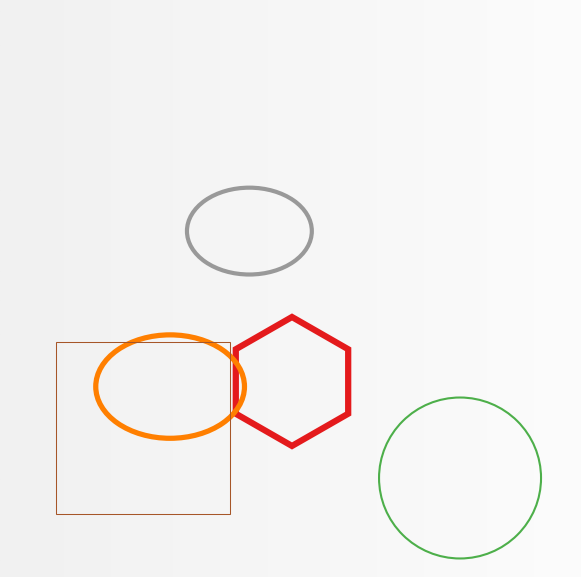[{"shape": "hexagon", "thickness": 3, "radius": 0.56, "center": [0.502, 0.339]}, {"shape": "circle", "thickness": 1, "radius": 0.7, "center": [0.791, 0.171]}, {"shape": "oval", "thickness": 2.5, "radius": 0.64, "center": [0.293, 0.33]}, {"shape": "square", "thickness": 0.5, "radius": 0.75, "center": [0.246, 0.258]}, {"shape": "oval", "thickness": 2, "radius": 0.54, "center": [0.429, 0.599]}]